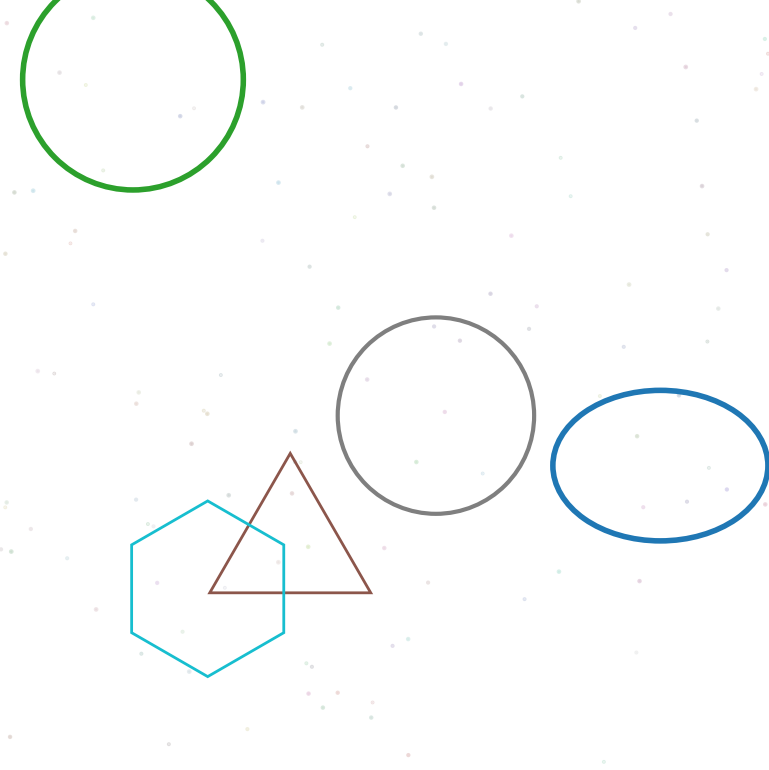[{"shape": "oval", "thickness": 2, "radius": 0.7, "center": [0.858, 0.395]}, {"shape": "circle", "thickness": 2, "radius": 0.72, "center": [0.173, 0.897]}, {"shape": "triangle", "thickness": 1, "radius": 0.6, "center": [0.377, 0.29]}, {"shape": "circle", "thickness": 1.5, "radius": 0.64, "center": [0.566, 0.46]}, {"shape": "hexagon", "thickness": 1, "radius": 0.57, "center": [0.27, 0.235]}]